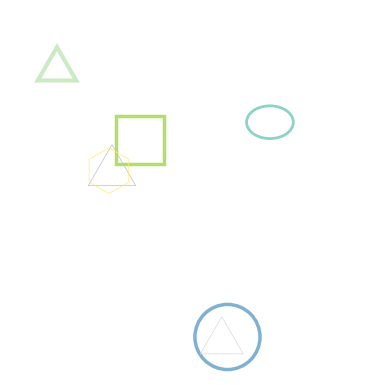[{"shape": "oval", "thickness": 2, "radius": 0.3, "center": [0.701, 0.683]}, {"shape": "triangle", "thickness": 0.5, "radius": 0.36, "center": [0.291, 0.553]}, {"shape": "circle", "thickness": 2.5, "radius": 0.42, "center": [0.591, 0.125]}, {"shape": "square", "thickness": 2.5, "radius": 0.31, "center": [0.363, 0.637]}, {"shape": "triangle", "thickness": 0.5, "radius": 0.32, "center": [0.576, 0.113]}, {"shape": "triangle", "thickness": 3, "radius": 0.29, "center": [0.148, 0.82]}, {"shape": "hexagon", "thickness": 0.5, "radius": 0.3, "center": [0.283, 0.557]}]